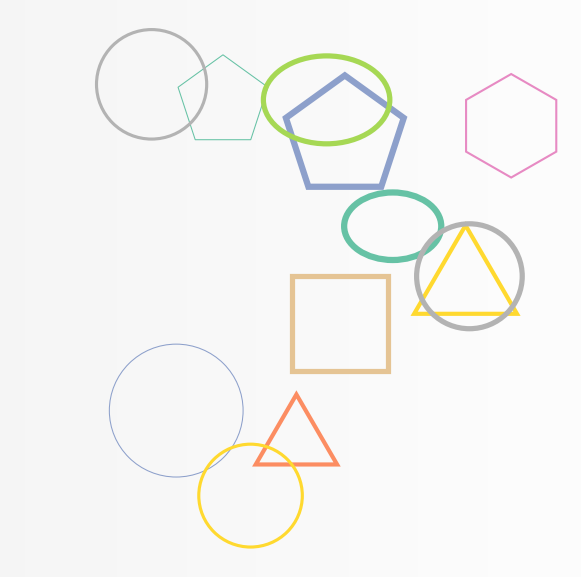[{"shape": "oval", "thickness": 3, "radius": 0.42, "center": [0.676, 0.607]}, {"shape": "pentagon", "thickness": 0.5, "radius": 0.41, "center": [0.384, 0.823]}, {"shape": "triangle", "thickness": 2, "radius": 0.4, "center": [0.51, 0.235]}, {"shape": "pentagon", "thickness": 3, "radius": 0.53, "center": [0.593, 0.762]}, {"shape": "circle", "thickness": 0.5, "radius": 0.58, "center": [0.303, 0.288]}, {"shape": "hexagon", "thickness": 1, "radius": 0.45, "center": [0.879, 0.781]}, {"shape": "oval", "thickness": 2.5, "radius": 0.54, "center": [0.562, 0.826]}, {"shape": "circle", "thickness": 1.5, "radius": 0.45, "center": [0.431, 0.141]}, {"shape": "triangle", "thickness": 2, "radius": 0.51, "center": [0.801, 0.507]}, {"shape": "square", "thickness": 2.5, "radius": 0.41, "center": [0.585, 0.439]}, {"shape": "circle", "thickness": 2.5, "radius": 0.45, "center": [0.808, 0.521]}, {"shape": "circle", "thickness": 1.5, "radius": 0.47, "center": [0.261, 0.853]}]